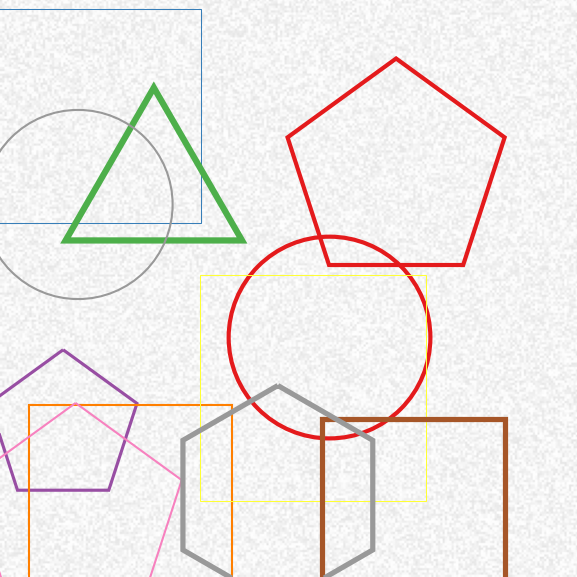[{"shape": "pentagon", "thickness": 2, "radius": 0.99, "center": [0.686, 0.7]}, {"shape": "circle", "thickness": 2, "radius": 0.87, "center": [0.571, 0.415]}, {"shape": "square", "thickness": 0.5, "radius": 0.93, "center": [0.162, 0.799]}, {"shape": "triangle", "thickness": 3, "radius": 0.88, "center": [0.266, 0.671]}, {"shape": "pentagon", "thickness": 1.5, "radius": 0.67, "center": [0.109, 0.259]}, {"shape": "square", "thickness": 1, "radius": 0.88, "center": [0.226, 0.122]}, {"shape": "square", "thickness": 0.5, "radius": 0.98, "center": [0.542, 0.328]}, {"shape": "square", "thickness": 2.5, "radius": 0.79, "center": [0.716, 0.114]}, {"shape": "pentagon", "thickness": 1, "radius": 0.97, "center": [0.131, 0.108]}, {"shape": "hexagon", "thickness": 2.5, "radius": 0.95, "center": [0.481, 0.142]}, {"shape": "circle", "thickness": 1, "radius": 0.82, "center": [0.135, 0.645]}]